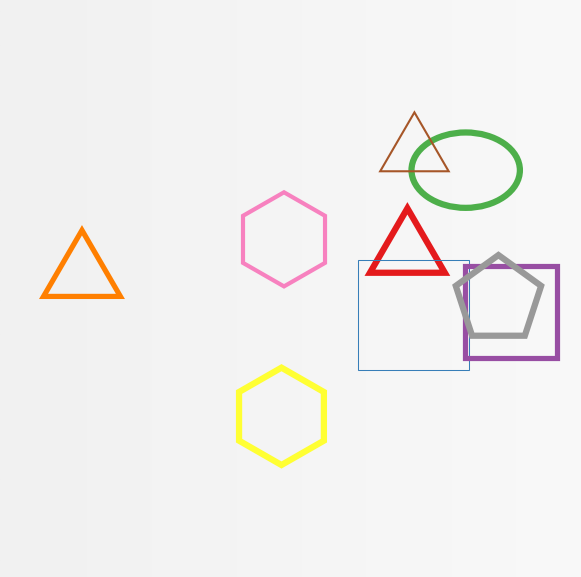[{"shape": "triangle", "thickness": 3, "radius": 0.37, "center": [0.701, 0.564]}, {"shape": "square", "thickness": 0.5, "radius": 0.48, "center": [0.712, 0.454]}, {"shape": "oval", "thickness": 3, "radius": 0.47, "center": [0.801, 0.704]}, {"shape": "square", "thickness": 2.5, "radius": 0.4, "center": [0.88, 0.459]}, {"shape": "triangle", "thickness": 2.5, "radius": 0.38, "center": [0.141, 0.524]}, {"shape": "hexagon", "thickness": 3, "radius": 0.42, "center": [0.484, 0.278]}, {"shape": "triangle", "thickness": 1, "radius": 0.34, "center": [0.713, 0.737]}, {"shape": "hexagon", "thickness": 2, "radius": 0.41, "center": [0.489, 0.585]}, {"shape": "pentagon", "thickness": 3, "radius": 0.39, "center": [0.858, 0.48]}]